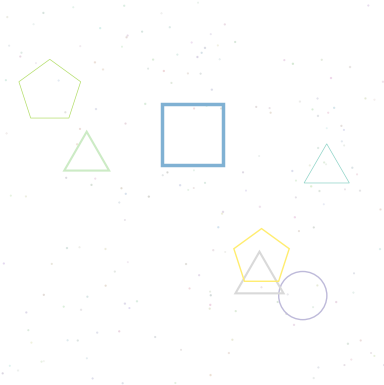[{"shape": "triangle", "thickness": 0.5, "radius": 0.34, "center": [0.849, 0.559]}, {"shape": "circle", "thickness": 1, "radius": 0.31, "center": [0.786, 0.232]}, {"shape": "square", "thickness": 2.5, "radius": 0.39, "center": [0.5, 0.651]}, {"shape": "pentagon", "thickness": 0.5, "radius": 0.42, "center": [0.129, 0.762]}, {"shape": "triangle", "thickness": 1.5, "radius": 0.36, "center": [0.674, 0.274]}, {"shape": "triangle", "thickness": 1.5, "radius": 0.34, "center": [0.225, 0.591]}, {"shape": "pentagon", "thickness": 1, "radius": 0.38, "center": [0.679, 0.331]}]